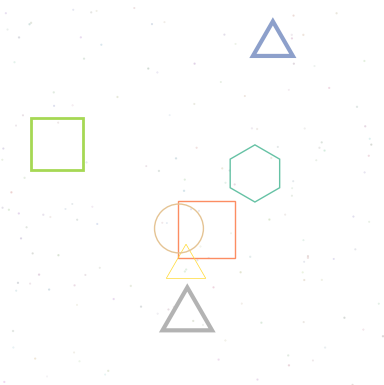[{"shape": "hexagon", "thickness": 1, "radius": 0.37, "center": [0.662, 0.55]}, {"shape": "square", "thickness": 1, "radius": 0.37, "center": [0.535, 0.404]}, {"shape": "triangle", "thickness": 3, "radius": 0.3, "center": [0.709, 0.885]}, {"shape": "square", "thickness": 2, "radius": 0.34, "center": [0.148, 0.627]}, {"shape": "triangle", "thickness": 0.5, "radius": 0.3, "center": [0.483, 0.307]}, {"shape": "circle", "thickness": 1, "radius": 0.32, "center": [0.465, 0.407]}, {"shape": "triangle", "thickness": 3, "radius": 0.37, "center": [0.486, 0.179]}]